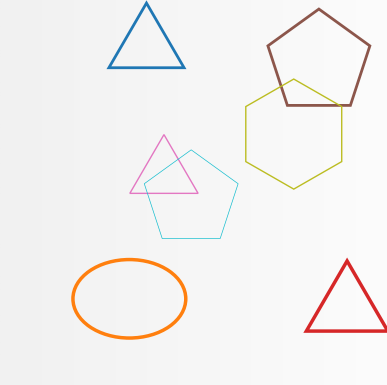[{"shape": "triangle", "thickness": 2, "radius": 0.56, "center": [0.378, 0.88]}, {"shape": "oval", "thickness": 2.5, "radius": 0.73, "center": [0.334, 0.224]}, {"shape": "triangle", "thickness": 2.5, "radius": 0.61, "center": [0.896, 0.201]}, {"shape": "pentagon", "thickness": 2, "radius": 0.69, "center": [0.823, 0.838]}, {"shape": "triangle", "thickness": 1, "radius": 0.51, "center": [0.423, 0.549]}, {"shape": "hexagon", "thickness": 1, "radius": 0.71, "center": [0.758, 0.652]}, {"shape": "pentagon", "thickness": 0.5, "radius": 0.64, "center": [0.493, 0.483]}]